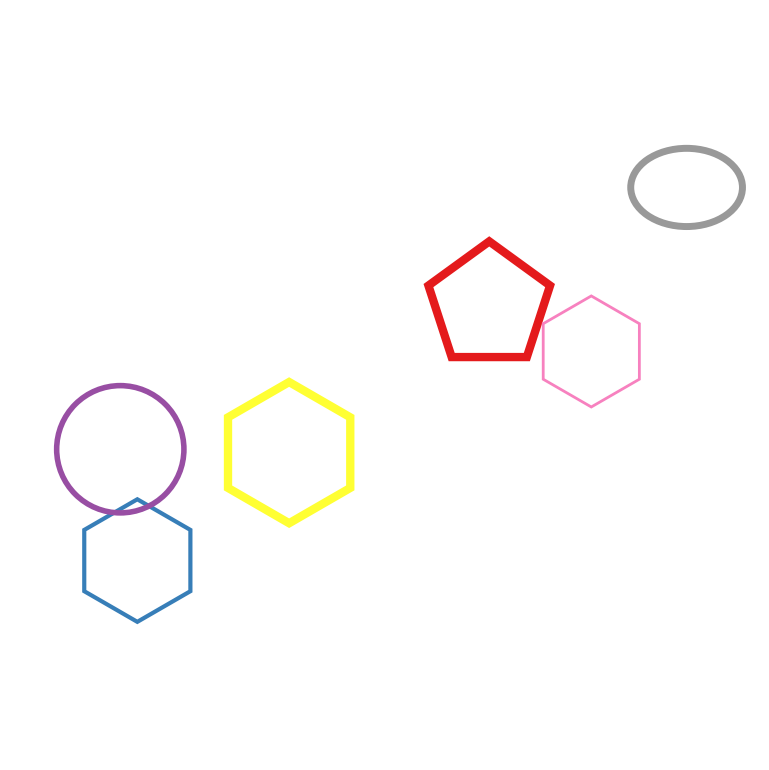[{"shape": "pentagon", "thickness": 3, "radius": 0.42, "center": [0.635, 0.603]}, {"shape": "hexagon", "thickness": 1.5, "radius": 0.4, "center": [0.178, 0.272]}, {"shape": "circle", "thickness": 2, "radius": 0.41, "center": [0.156, 0.417]}, {"shape": "hexagon", "thickness": 3, "radius": 0.46, "center": [0.376, 0.412]}, {"shape": "hexagon", "thickness": 1, "radius": 0.36, "center": [0.768, 0.544]}, {"shape": "oval", "thickness": 2.5, "radius": 0.36, "center": [0.892, 0.757]}]